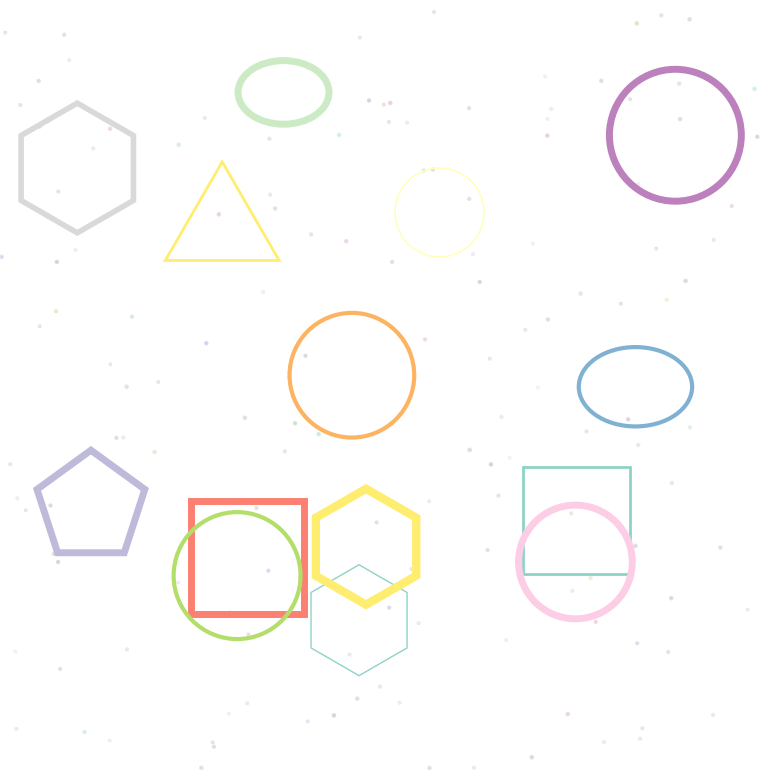[{"shape": "hexagon", "thickness": 0.5, "radius": 0.36, "center": [0.466, 0.195]}, {"shape": "square", "thickness": 1, "radius": 0.35, "center": [0.749, 0.324]}, {"shape": "circle", "thickness": 0.5, "radius": 0.29, "center": [0.571, 0.724]}, {"shape": "pentagon", "thickness": 2.5, "radius": 0.37, "center": [0.118, 0.342]}, {"shape": "square", "thickness": 2.5, "radius": 0.37, "center": [0.321, 0.276]}, {"shape": "oval", "thickness": 1.5, "radius": 0.37, "center": [0.825, 0.498]}, {"shape": "circle", "thickness": 1.5, "radius": 0.4, "center": [0.457, 0.513]}, {"shape": "circle", "thickness": 1.5, "radius": 0.41, "center": [0.308, 0.252]}, {"shape": "circle", "thickness": 2.5, "radius": 0.37, "center": [0.747, 0.27]}, {"shape": "hexagon", "thickness": 2, "radius": 0.42, "center": [0.1, 0.782]}, {"shape": "circle", "thickness": 2.5, "radius": 0.43, "center": [0.877, 0.824]}, {"shape": "oval", "thickness": 2.5, "radius": 0.3, "center": [0.368, 0.88]}, {"shape": "hexagon", "thickness": 3, "radius": 0.38, "center": [0.475, 0.29]}, {"shape": "triangle", "thickness": 1, "radius": 0.43, "center": [0.289, 0.704]}]